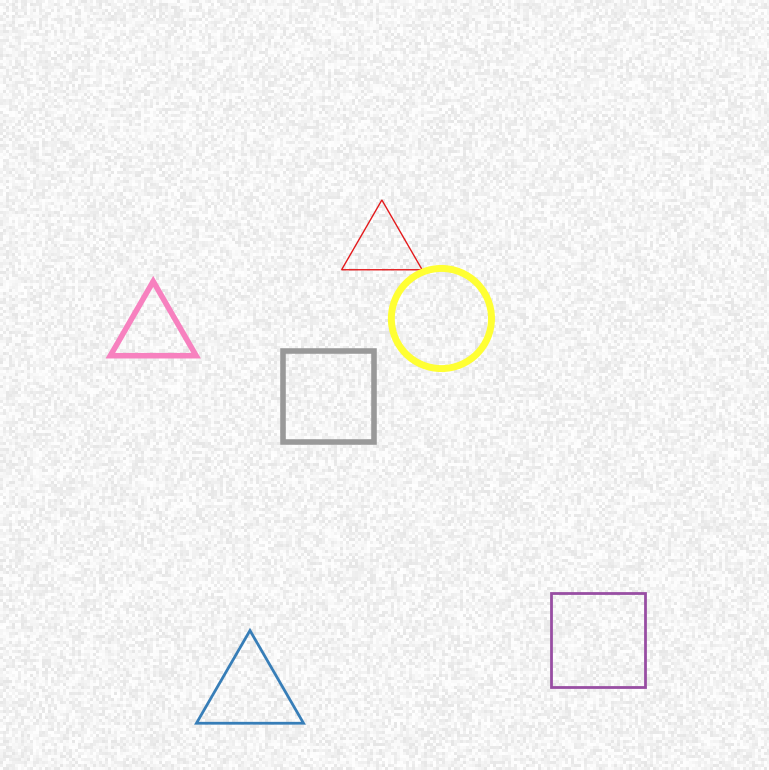[{"shape": "triangle", "thickness": 0.5, "radius": 0.3, "center": [0.496, 0.68]}, {"shape": "triangle", "thickness": 1, "radius": 0.4, "center": [0.325, 0.101]}, {"shape": "square", "thickness": 1, "radius": 0.3, "center": [0.777, 0.168]}, {"shape": "circle", "thickness": 2.5, "radius": 0.33, "center": [0.573, 0.586]}, {"shape": "triangle", "thickness": 2, "radius": 0.32, "center": [0.199, 0.57]}, {"shape": "square", "thickness": 2, "radius": 0.29, "center": [0.427, 0.485]}]